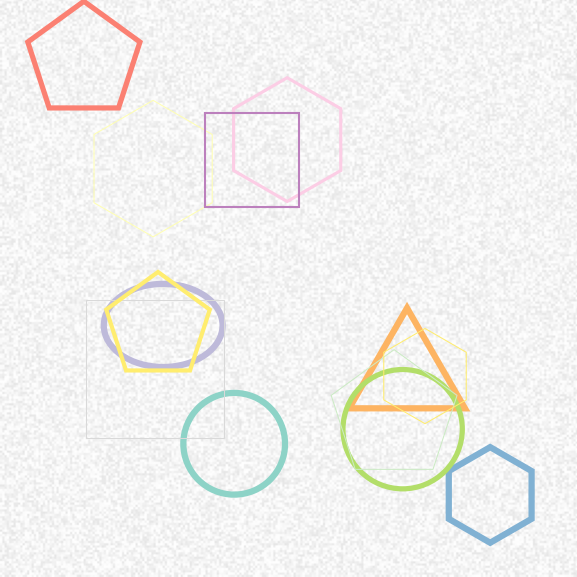[{"shape": "circle", "thickness": 3, "radius": 0.44, "center": [0.406, 0.231]}, {"shape": "hexagon", "thickness": 0.5, "radius": 0.59, "center": [0.265, 0.707]}, {"shape": "oval", "thickness": 3, "radius": 0.51, "center": [0.283, 0.436]}, {"shape": "pentagon", "thickness": 2.5, "radius": 0.51, "center": [0.145, 0.895]}, {"shape": "hexagon", "thickness": 3, "radius": 0.41, "center": [0.849, 0.142]}, {"shape": "triangle", "thickness": 3, "radius": 0.58, "center": [0.705, 0.35]}, {"shape": "circle", "thickness": 2.5, "radius": 0.52, "center": [0.697, 0.256]}, {"shape": "hexagon", "thickness": 1.5, "radius": 0.54, "center": [0.497, 0.757]}, {"shape": "square", "thickness": 0.5, "radius": 0.6, "center": [0.268, 0.36]}, {"shape": "square", "thickness": 1, "radius": 0.41, "center": [0.437, 0.722]}, {"shape": "pentagon", "thickness": 0.5, "radius": 0.57, "center": [0.682, 0.279]}, {"shape": "hexagon", "thickness": 0.5, "radius": 0.41, "center": [0.736, 0.348]}, {"shape": "pentagon", "thickness": 2, "radius": 0.47, "center": [0.274, 0.434]}]